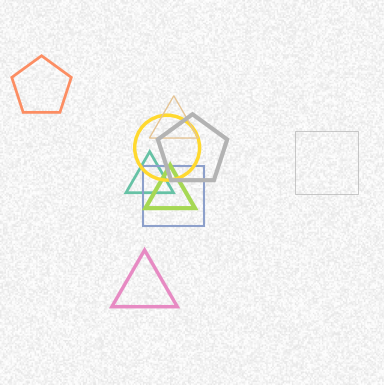[{"shape": "triangle", "thickness": 2, "radius": 0.36, "center": [0.389, 0.535]}, {"shape": "pentagon", "thickness": 2, "radius": 0.41, "center": [0.108, 0.774]}, {"shape": "square", "thickness": 1.5, "radius": 0.39, "center": [0.451, 0.491]}, {"shape": "triangle", "thickness": 2.5, "radius": 0.49, "center": [0.376, 0.252]}, {"shape": "triangle", "thickness": 3, "radius": 0.37, "center": [0.442, 0.497]}, {"shape": "circle", "thickness": 2.5, "radius": 0.42, "center": [0.434, 0.616]}, {"shape": "triangle", "thickness": 1, "radius": 0.37, "center": [0.451, 0.678]}, {"shape": "square", "thickness": 0.5, "radius": 0.41, "center": [0.849, 0.577]}, {"shape": "pentagon", "thickness": 3, "radius": 0.47, "center": [0.5, 0.609]}]